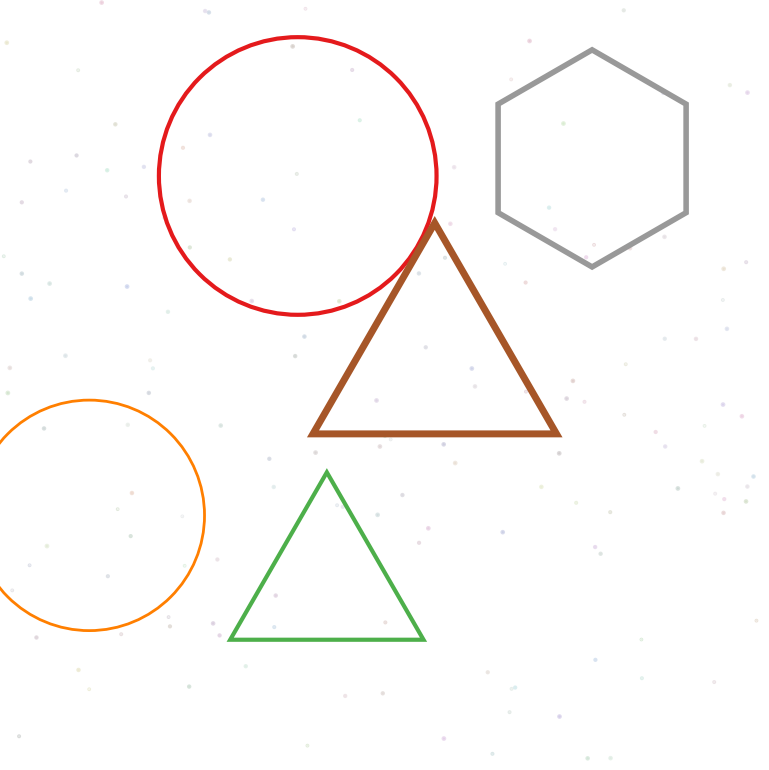[{"shape": "circle", "thickness": 1.5, "radius": 0.9, "center": [0.387, 0.771]}, {"shape": "triangle", "thickness": 1.5, "radius": 0.72, "center": [0.424, 0.242]}, {"shape": "circle", "thickness": 1, "radius": 0.75, "center": [0.116, 0.331]}, {"shape": "triangle", "thickness": 2.5, "radius": 0.91, "center": [0.565, 0.528]}, {"shape": "hexagon", "thickness": 2, "radius": 0.7, "center": [0.769, 0.794]}]